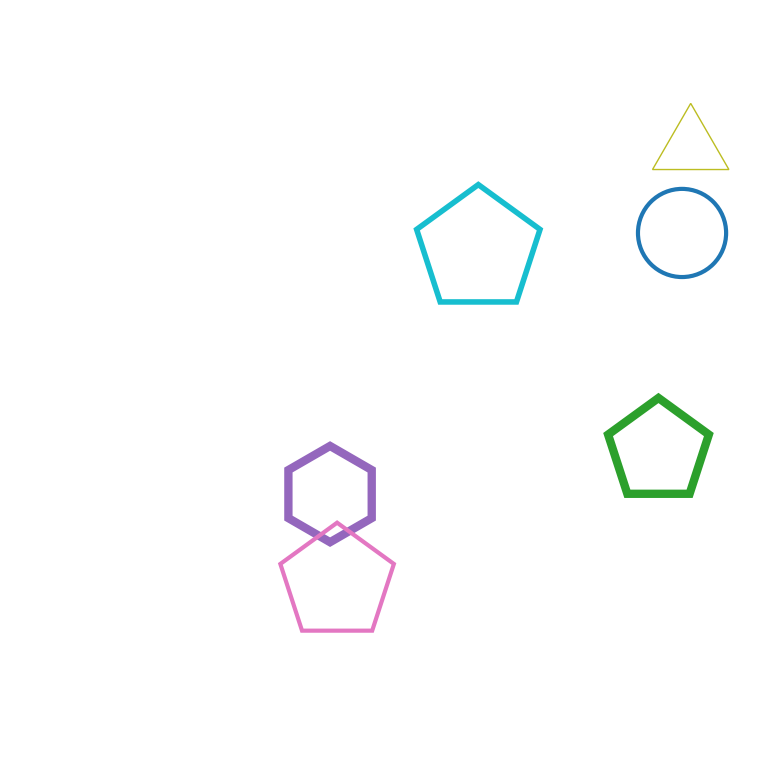[{"shape": "circle", "thickness": 1.5, "radius": 0.29, "center": [0.886, 0.697]}, {"shape": "pentagon", "thickness": 3, "radius": 0.34, "center": [0.855, 0.414]}, {"shape": "hexagon", "thickness": 3, "radius": 0.31, "center": [0.429, 0.358]}, {"shape": "pentagon", "thickness": 1.5, "radius": 0.39, "center": [0.438, 0.244]}, {"shape": "triangle", "thickness": 0.5, "radius": 0.29, "center": [0.897, 0.808]}, {"shape": "pentagon", "thickness": 2, "radius": 0.42, "center": [0.621, 0.676]}]